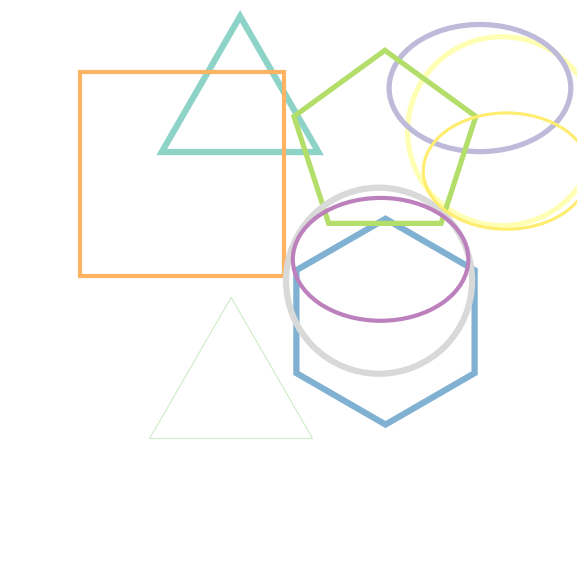[{"shape": "triangle", "thickness": 3, "radius": 0.78, "center": [0.416, 0.814]}, {"shape": "circle", "thickness": 2.5, "radius": 0.82, "center": [0.869, 0.772]}, {"shape": "oval", "thickness": 2.5, "radius": 0.79, "center": [0.831, 0.847]}, {"shape": "hexagon", "thickness": 3, "radius": 0.89, "center": [0.668, 0.442]}, {"shape": "square", "thickness": 2, "radius": 0.88, "center": [0.316, 0.698]}, {"shape": "pentagon", "thickness": 2.5, "radius": 0.83, "center": [0.666, 0.746]}, {"shape": "circle", "thickness": 3, "radius": 0.81, "center": [0.656, 0.513]}, {"shape": "oval", "thickness": 2, "radius": 0.76, "center": [0.659, 0.55]}, {"shape": "triangle", "thickness": 0.5, "radius": 0.81, "center": [0.4, 0.321]}, {"shape": "oval", "thickness": 1.5, "radius": 0.72, "center": [0.877, 0.703]}]